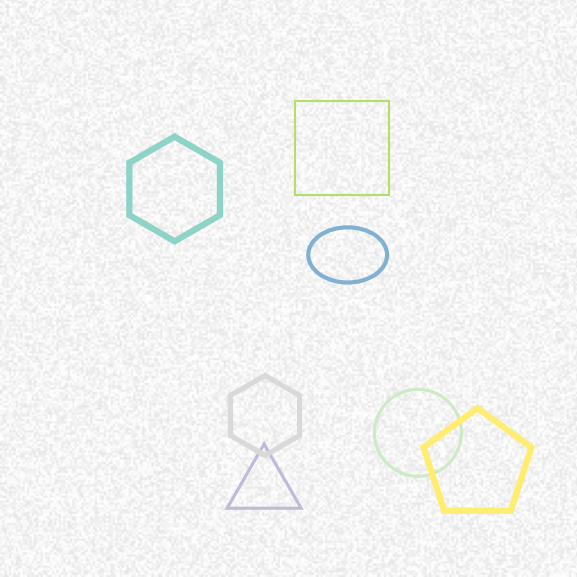[{"shape": "hexagon", "thickness": 3, "radius": 0.45, "center": [0.302, 0.672]}, {"shape": "triangle", "thickness": 1.5, "radius": 0.37, "center": [0.457, 0.156]}, {"shape": "oval", "thickness": 2, "radius": 0.34, "center": [0.602, 0.558]}, {"shape": "square", "thickness": 1, "radius": 0.41, "center": [0.592, 0.743]}, {"shape": "hexagon", "thickness": 2.5, "radius": 0.35, "center": [0.459, 0.28]}, {"shape": "circle", "thickness": 1.5, "radius": 0.38, "center": [0.724, 0.25]}, {"shape": "pentagon", "thickness": 3, "radius": 0.49, "center": [0.827, 0.194]}]